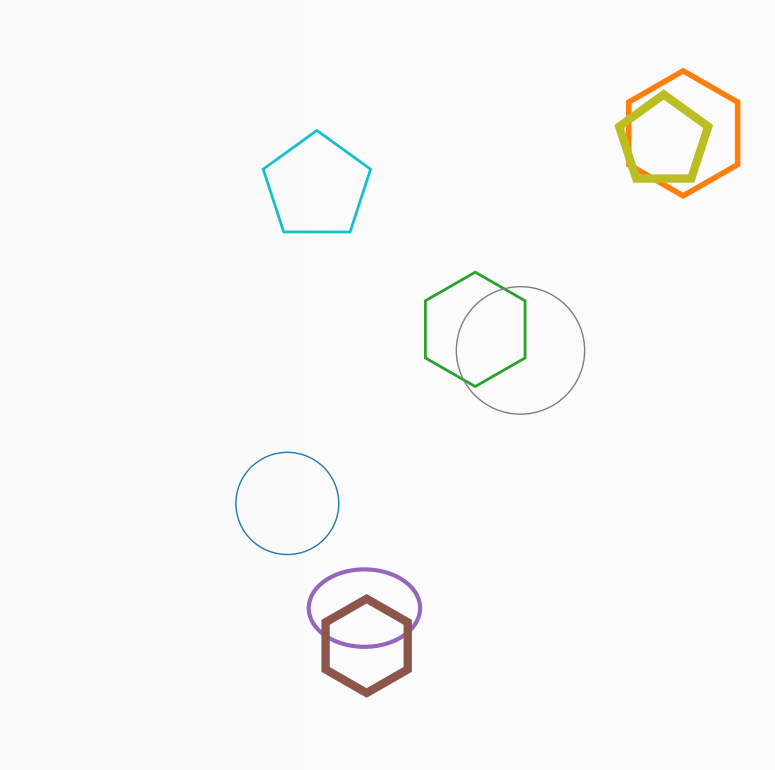[{"shape": "circle", "thickness": 0.5, "radius": 0.33, "center": [0.371, 0.346]}, {"shape": "hexagon", "thickness": 2, "radius": 0.41, "center": [0.882, 0.827]}, {"shape": "hexagon", "thickness": 1, "radius": 0.37, "center": [0.613, 0.572]}, {"shape": "oval", "thickness": 1.5, "radius": 0.36, "center": [0.47, 0.21]}, {"shape": "hexagon", "thickness": 3, "radius": 0.31, "center": [0.473, 0.161]}, {"shape": "circle", "thickness": 0.5, "radius": 0.41, "center": [0.672, 0.545]}, {"shape": "pentagon", "thickness": 3, "radius": 0.3, "center": [0.856, 0.817]}, {"shape": "pentagon", "thickness": 1, "radius": 0.36, "center": [0.409, 0.758]}]